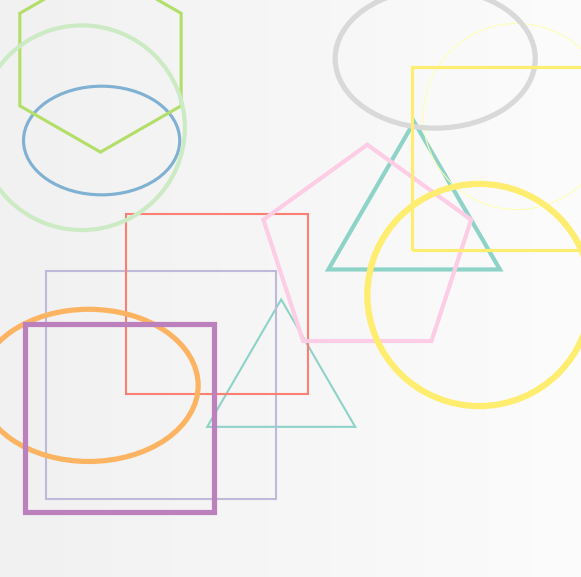[{"shape": "triangle", "thickness": 1, "radius": 0.74, "center": [0.484, 0.334]}, {"shape": "triangle", "thickness": 2, "radius": 0.85, "center": [0.712, 0.618]}, {"shape": "circle", "thickness": 0.5, "radius": 0.81, "center": [0.889, 0.797]}, {"shape": "square", "thickness": 1, "radius": 0.99, "center": [0.276, 0.332]}, {"shape": "square", "thickness": 1, "radius": 0.78, "center": [0.374, 0.473]}, {"shape": "oval", "thickness": 1.5, "radius": 0.67, "center": [0.175, 0.756]}, {"shape": "oval", "thickness": 2.5, "radius": 0.94, "center": [0.153, 0.332]}, {"shape": "hexagon", "thickness": 1.5, "radius": 0.8, "center": [0.173, 0.896]}, {"shape": "pentagon", "thickness": 2, "radius": 0.94, "center": [0.632, 0.561]}, {"shape": "oval", "thickness": 2.5, "radius": 0.86, "center": [0.749, 0.898]}, {"shape": "square", "thickness": 2.5, "radius": 0.81, "center": [0.205, 0.275]}, {"shape": "circle", "thickness": 2, "radius": 0.89, "center": [0.141, 0.778]}, {"shape": "square", "thickness": 1.5, "radius": 0.8, "center": [0.868, 0.725]}, {"shape": "circle", "thickness": 3, "radius": 0.96, "center": [0.824, 0.488]}]